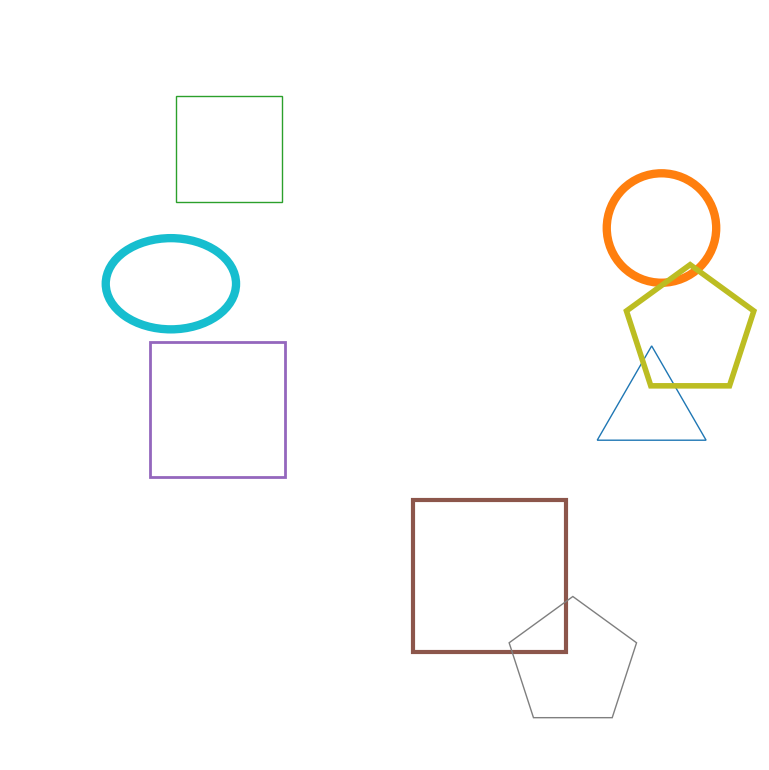[{"shape": "triangle", "thickness": 0.5, "radius": 0.41, "center": [0.846, 0.469]}, {"shape": "circle", "thickness": 3, "radius": 0.36, "center": [0.859, 0.704]}, {"shape": "square", "thickness": 0.5, "radius": 0.35, "center": [0.297, 0.807]}, {"shape": "square", "thickness": 1, "radius": 0.44, "center": [0.283, 0.468]}, {"shape": "square", "thickness": 1.5, "radius": 0.49, "center": [0.636, 0.252]}, {"shape": "pentagon", "thickness": 0.5, "radius": 0.43, "center": [0.744, 0.138]}, {"shape": "pentagon", "thickness": 2, "radius": 0.43, "center": [0.896, 0.569]}, {"shape": "oval", "thickness": 3, "radius": 0.42, "center": [0.222, 0.632]}]